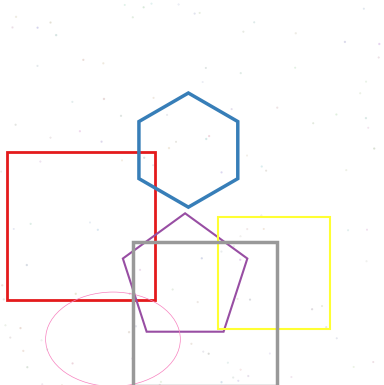[{"shape": "square", "thickness": 2, "radius": 0.97, "center": [0.21, 0.413]}, {"shape": "hexagon", "thickness": 2.5, "radius": 0.74, "center": [0.489, 0.61]}, {"shape": "pentagon", "thickness": 1.5, "radius": 0.85, "center": [0.481, 0.276]}, {"shape": "square", "thickness": 1.5, "radius": 0.73, "center": [0.711, 0.292]}, {"shape": "oval", "thickness": 0.5, "radius": 0.87, "center": [0.293, 0.119]}, {"shape": "square", "thickness": 2.5, "radius": 0.94, "center": [0.533, 0.185]}]